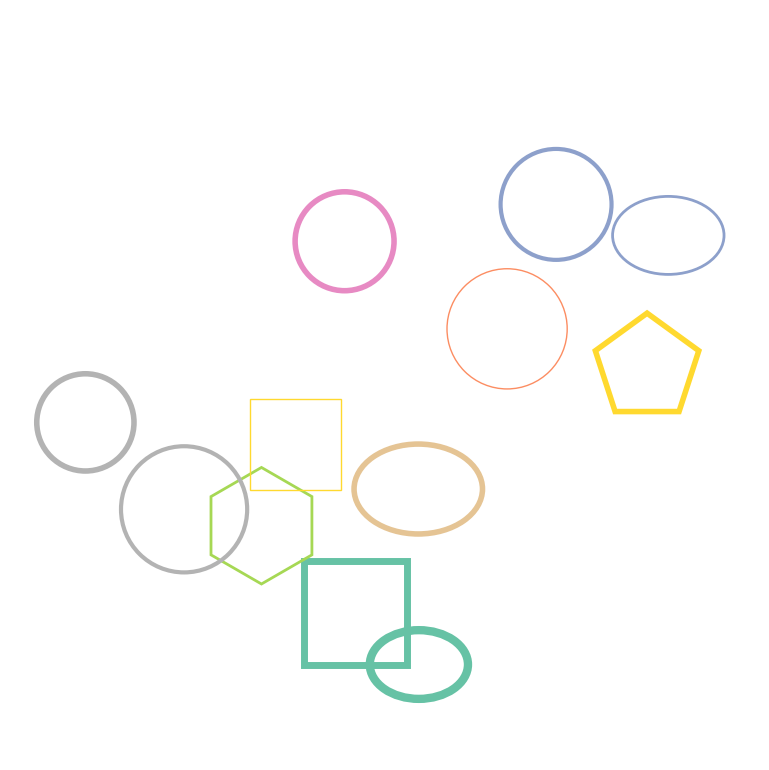[{"shape": "square", "thickness": 2.5, "radius": 0.34, "center": [0.462, 0.204]}, {"shape": "oval", "thickness": 3, "radius": 0.32, "center": [0.544, 0.137]}, {"shape": "circle", "thickness": 0.5, "radius": 0.39, "center": [0.659, 0.573]}, {"shape": "circle", "thickness": 1.5, "radius": 0.36, "center": [0.722, 0.735]}, {"shape": "oval", "thickness": 1, "radius": 0.36, "center": [0.868, 0.694]}, {"shape": "circle", "thickness": 2, "radius": 0.32, "center": [0.448, 0.687]}, {"shape": "hexagon", "thickness": 1, "radius": 0.38, "center": [0.34, 0.317]}, {"shape": "pentagon", "thickness": 2, "radius": 0.35, "center": [0.84, 0.523]}, {"shape": "square", "thickness": 0.5, "radius": 0.3, "center": [0.384, 0.423]}, {"shape": "oval", "thickness": 2, "radius": 0.42, "center": [0.543, 0.365]}, {"shape": "circle", "thickness": 1.5, "radius": 0.41, "center": [0.239, 0.339]}, {"shape": "circle", "thickness": 2, "radius": 0.32, "center": [0.111, 0.451]}]